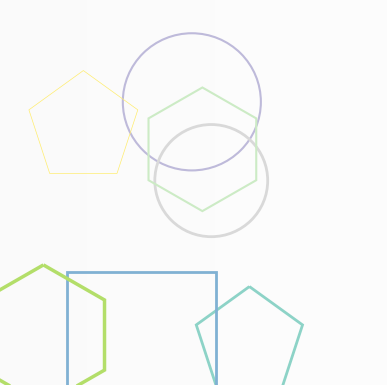[{"shape": "pentagon", "thickness": 2, "radius": 0.72, "center": [0.644, 0.112]}, {"shape": "circle", "thickness": 1.5, "radius": 0.89, "center": [0.495, 0.735]}, {"shape": "square", "thickness": 2, "radius": 0.96, "center": [0.365, 0.102]}, {"shape": "hexagon", "thickness": 2.5, "radius": 0.91, "center": [0.112, 0.13]}, {"shape": "circle", "thickness": 2, "radius": 0.73, "center": [0.545, 0.531]}, {"shape": "hexagon", "thickness": 1.5, "radius": 0.8, "center": [0.522, 0.612]}, {"shape": "pentagon", "thickness": 0.5, "radius": 0.74, "center": [0.215, 0.669]}]